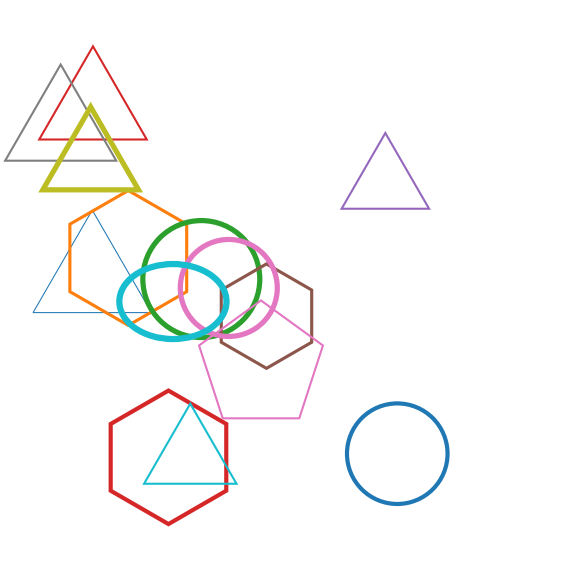[{"shape": "circle", "thickness": 2, "radius": 0.44, "center": [0.688, 0.214]}, {"shape": "triangle", "thickness": 0.5, "radius": 0.59, "center": [0.16, 0.517]}, {"shape": "hexagon", "thickness": 1.5, "radius": 0.58, "center": [0.222, 0.553]}, {"shape": "circle", "thickness": 2.5, "radius": 0.51, "center": [0.349, 0.516]}, {"shape": "triangle", "thickness": 1, "radius": 0.54, "center": [0.161, 0.811]}, {"shape": "hexagon", "thickness": 2, "radius": 0.58, "center": [0.292, 0.207]}, {"shape": "triangle", "thickness": 1, "radius": 0.44, "center": [0.667, 0.681]}, {"shape": "hexagon", "thickness": 1.5, "radius": 0.45, "center": [0.461, 0.452]}, {"shape": "circle", "thickness": 2.5, "radius": 0.42, "center": [0.396, 0.501]}, {"shape": "pentagon", "thickness": 1, "radius": 0.56, "center": [0.452, 0.366]}, {"shape": "triangle", "thickness": 1, "radius": 0.56, "center": [0.105, 0.776]}, {"shape": "triangle", "thickness": 2.5, "radius": 0.48, "center": [0.157, 0.718]}, {"shape": "triangle", "thickness": 1, "radius": 0.46, "center": [0.329, 0.208]}, {"shape": "oval", "thickness": 3, "radius": 0.46, "center": [0.299, 0.477]}]